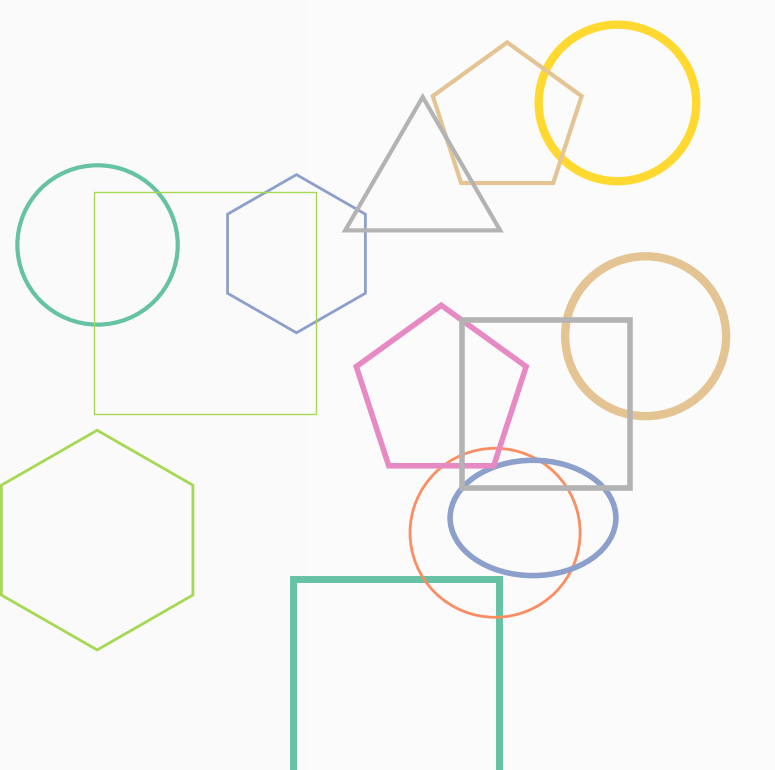[{"shape": "square", "thickness": 2.5, "radius": 0.66, "center": [0.511, 0.116]}, {"shape": "circle", "thickness": 1.5, "radius": 0.52, "center": [0.126, 0.682]}, {"shape": "circle", "thickness": 1, "radius": 0.55, "center": [0.639, 0.308]}, {"shape": "hexagon", "thickness": 1, "radius": 0.51, "center": [0.383, 0.671]}, {"shape": "oval", "thickness": 2, "radius": 0.53, "center": [0.688, 0.327]}, {"shape": "pentagon", "thickness": 2, "radius": 0.58, "center": [0.569, 0.488]}, {"shape": "hexagon", "thickness": 1, "radius": 0.71, "center": [0.125, 0.299]}, {"shape": "square", "thickness": 0.5, "radius": 0.72, "center": [0.265, 0.606]}, {"shape": "circle", "thickness": 3, "radius": 0.51, "center": [0.797, 0.866]}, {"shape": "circle", "thickness": 3, "radius": 0.52, "center": [0.833, 0.563]}, {"shape": "pentagon", "thickness": 1.5, "radius": 0.5, "center": [0.654, 0.844]}, {"shape": "square", "thickness": 2, "radius": 0.54, "center": [0.704, 0.475]}, {"shape": "triangle", "thickness": 1.5, "radius": 0.58, "center": [0.545, 0.759]}]